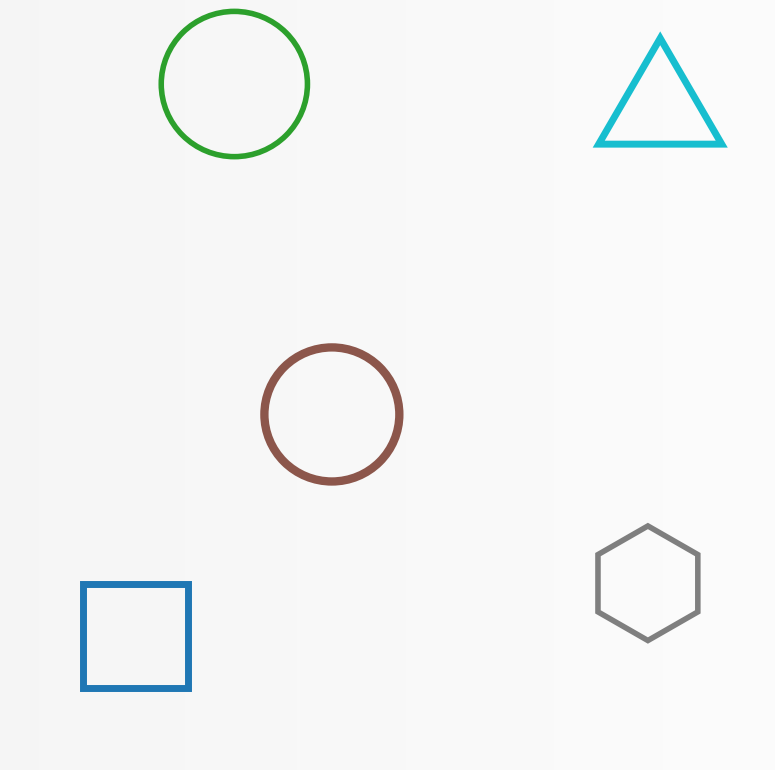[{"shape": "square", "thickness": 2.5, "radius": 0.34, "center": [0.175, 0.174]}, {"shape": "circle", "thickness": 2, "radius": 0.47, "center": [0.302, 0.891]}, {"shape": "circle", "thickness": 3, "radius": 0.44, "center": [0.428, 0.462]}, {"shape": "hexagon", "thickness": 2, "radius": 0.37, "center": [0.836, 0.243]}, {"shape": "triangle", "thickness": 2.5, "radius": 0.46, "center": [0.852, 0.859]}]